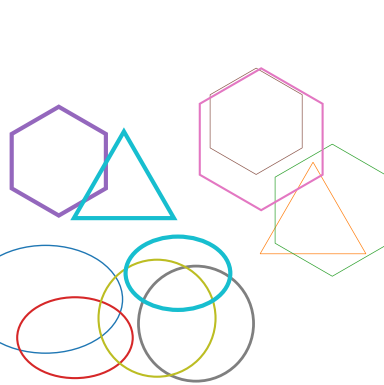[{"shape": "oval", "thickness": 1, "radius": 1.0, "center": [0.118, 0.223]}, {"shape": "triangle", "thickness": 0.5, "radius": 0.79, "center": [0.813, 0.42]}, {"shape": "hexagon", "thickness": 0.5, "radius": 0.86, "center": [0.863, 0.454]}, {"shape": "oval", "thickness": 1.5, "radius": 0.75, "center": [0.195, 0.123]}, {"shape": "hexagon", "thickness": 3, "radius": 0.71, "center": [0.153, 0.581]}, {"shape": "hexagon", "thickness": 0.5, "radius": 0.69, "center": [0.665, 0.685]}, {"shape": "hexagon", "thickness": 1.5, "radius": 0.92, "center": [0.678, 0.638]}, {"shape": "circle", "thickness": 2, "radius": 0.75, "center": [0.509, 0.159]}, {"shape": "circle", "thickness": 1.5, "radius": 0.76, "center": [0.408, 0.173]}, {"shape": "oval", "thickness": 3, "radius": 0.68, "center": [0.462, 0.29]}, {"shape": "triangle", "thickness": 3, "radius": 0.75, "center": [0.322, 0.508]}]